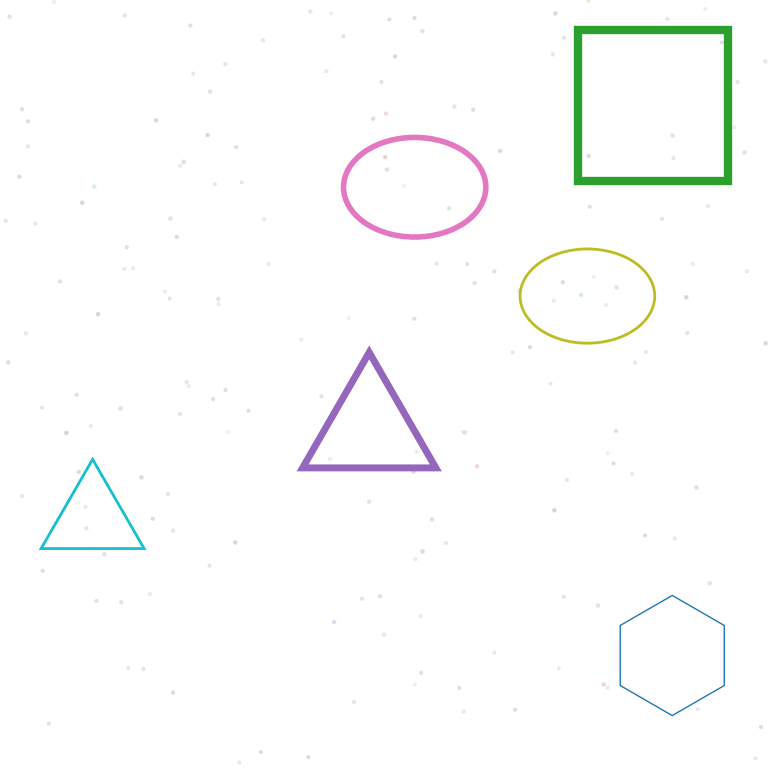[{"shape": "hexagon", "thickness": 0.5, "radius": 0.39, "center": [0.873, 0.149]}, {"shape": "square", "thickness": 3, "radius": 0.49, "center": [0.848, 0.863]}, {"shape": "triangle", "thickness": 2.5, "radius": 0.5, "center": [0.479, 0.442]}, {"shape": "oval", "thickness": 2, "radius": 0.46, "center": [0.539, 0.757]}, {"shape": "oval", "thickness": 1, "radius": 0.44, "center": [0.763, 0.615]}, {"shape": "triangle", "thickness": 1, "radius": 0.39, "center": [0.12, 0.326]}]